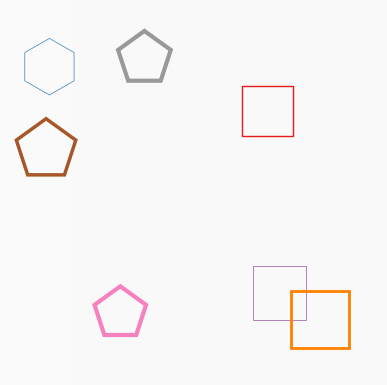[{"shape": "square", "thickness": 1, "radius": 0.33, "center": [0.69, 0.712]}, {"shape": "hexagon", "thickness": 0.5, "radius": 0.37, "center": [0.128, 0.827]}, {"shape": "square", "thickness": 0.5, "radius": 0.34, "center": [0.721, 0.239]}, {"shape": "square", "thickness": 2, "radius": 0.37, "center": [0.827, 0.17]}, {"shape": "pentagon", "thickness": 2.5, "radius": 0.4, "center": [0.119, 0.611]}, {"shape": "pentagon", "thickness": 3, "radius": 0.35, "center": [0.31, 0.186]}, {"shape": "pentagon", "thickness": 3, "radius": 0.36, "center": [0.373, 0.848]}]